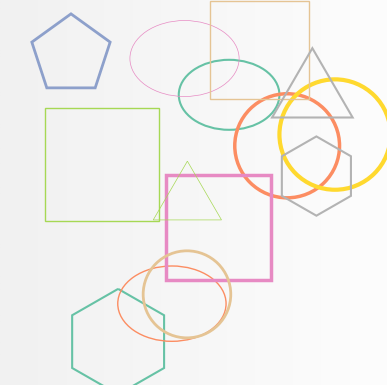[{"shape": "hexagon", "thickness": 1.5, "radius": 0.68, "center": [0.305, 0.113]}, {"shape": "oval", "thickness": 1.5, "radius": 0.65, "center": [0.591, 0.754]}, {"shape": "oval", "thickness": 1, "radius": 0.7, "center": [0.444, 0.211]}, {"shape": "circle", "thickness": 2.5, "radius": 0.68, "center": [0.741, 0.621]}, {"shape": "pentagon", "thickness": 2, "radius": 0.53, "center": [0.183, 0.858]}, {"shape": "square", "thickness": 2.5, "radius": 0.68, "center": [0.564, 0.409]}, {"shape": "oval", "thickness": 0.5, "radius": 0.7, "center": [0.476, 0.848]}, {"shape": "square", "thickness": 1, "radius": 0.73, "center": [0.263, 0.573]}, {"shape": "triangle", "thickness": 0.5, "radius": 0.51, "center": [0.484, 0.48]}, {"shape": "circle", "thickness": 3, "radius": 0.72, "center": [0.864, 0.651]}, {"shape": "square", "thickness": 1, "radius": 0.64, "center": [0.67, 0.869]}, {"shape": "circle", "thickness": 2, "radius": 0.57, "center": [0.482, 0.235]}, {"shape": "triangle", "thickness": 1.5, "radius": 0.6, "center": [0.806, 0.755]}, {"shape": "hexagon", "thickness": 1.5, "radius": 0.51, "center": [0.816, 0.543]}]